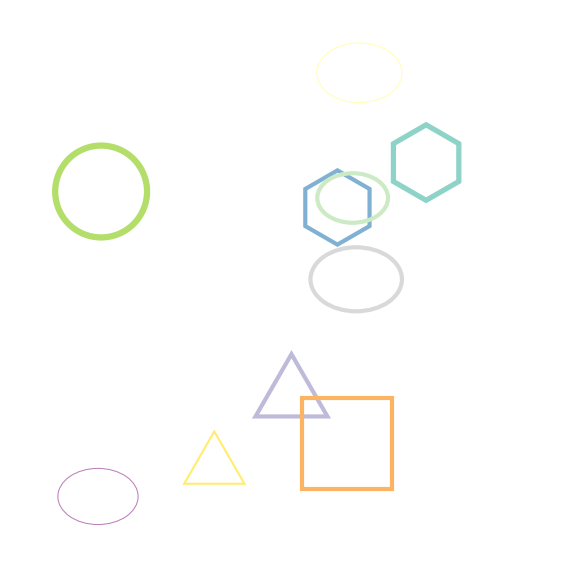[{"shape": "hexagon", "thickness": 2.5, "radius": 0.33, "center": [0.738, 0.718]}, {"shape": "oval", "thickness": 0.5, "radius": 0.37, "center": [0.622, 0.873]}, {"shape": "triangle", "thickness": 2, "radius": 0.36, "center": [0.505, 0.314]}, {"shape": "hexagon", "thickness": 2, "radius": 0.32, "center": [0.584, 0.64]}, {"shape": "square", "thickness": 2, "radius": 0.39, "center": [0.601, 0.231]}, {"shape": "circle", "thickness": 3, "radius": 0.4, "center": [0.175, 0.668]}, {"shape": "oval", "thickness": 2, "radius": 0.4, "center": [0.617, 0.516]}, {"shape": "oval", "thickness": 0.5, "radius": 0.35, "center": [0.17, 0.139]}, {"shape": "oval", "thickness": 2, "radius": 0.31, "center": [0.611, 0.656]}, {"shape": "triangle", "thickness": 1, "radius": 0.3, "center": [0.371, 0.192]}]